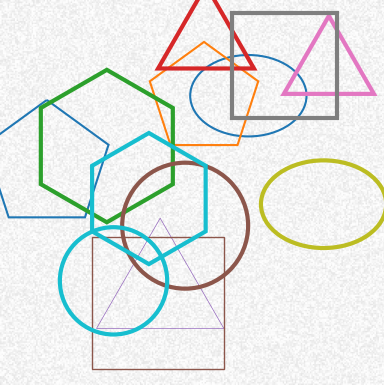[{"shape": "oval", "thickness": 1.5, "radius": 0.76, "center": [0.645, 0.751]}, {"shape": "pentagon", "thickness": 1.5, "radius": 0.84, "center": [0.122, 0.572]}, {"shape": "pentagon", "thickness": 1.5, "radius": 0.74, "center": [0.53, 0.743]}, {"shape": "hexagon", "thickness": 3, "radius": 0.99, "center": [0.277, 0.621]}, {"shape": "triangle", "thickness": 3, "radius": 0.72, "center": [0.535, 0.894]}, {"shape": "triangle", "thickness": 0.5, "radius": 0.95, "center": [0.416, 0.242]}, {"shape": "square", "thickness": 1, "radius": 0.86, "center": [0.41, 0.213]}, {"shape": "circle", "thickness": 3, "radius": 0.82, "center": [0.481, 0.414]}, {"shape": "triangle", "thickness": 3, "radius": 0.67, "center": [0.854, 0.824]}, {"shape": "square", "thickness": 3, "radius": 0.68, "center": [0.74, 0.83]}, {"shape": "oval", "thickness": 3, "radius": 0.81, "center": [0.84, 0.47]}, {"shape": "hexagon", "thickness": 3, "radius": 0.85, "center": [0.387, 0.484]}, {"shape": "circle", "thickness": 3, "radius": 0.7, "center": [0.295, 0.271]}]